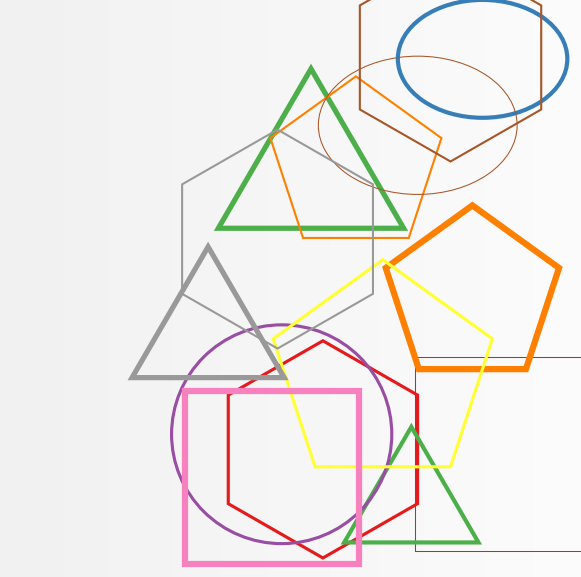[{"shape": "hexagon", "thickness": 1.5, "radius": 0.94, "center": [0.556, 0.221]}, {"shape": "square", "thickness": 0.5, "radius": 0.84, "center": [0.882, 0.213]}, {"shape": "oval", "thickness": 2, "radius": 0.73, "center": [0.83, 0.897]}, {"shape": "triangle", "thickness": 2, "radius": 0.67, "center": [0.708, 0.127]}, {"shape": "triangle", "thickness": 2.5, "radius": 0.92, "center": [0.535, 0.696]}, {"shape": "circle", "thickness": 1.5, "radius": 0.95, "center": [0.485, 0.247]}, {"shape": "pentagon", "thickness": 1, "radius": 0.77, "center": [0.612, 0.712]}, {"shape": "pentagon", "thickness": 3, "radius": 0.78, "center": [0.813, 0.487]}, {"shape": "pentagon", "thickness": 1.5, "radius": 0.99, "center": [0.659, 0.351]}, {"shape": "hexagon", "thickness": 1, "radius": 0.9, "center": [0.775, 0.9]}, {"shape": "oval", "thickness": 0.5, "radius": 0.86, "center": [0.719, 0.782]}, {"shape": "square", "thickness": 3, "radius": 0.75, "center": [0.468, 0.173]}, {"shape": "hexagon", "thickness": 1, "radius": 0.95, "center": [0.477, 0.585]}, {"shape": "triangle", "thickness": 2.5, "radius": 0.76, "center": [0.358, 0.421]}]